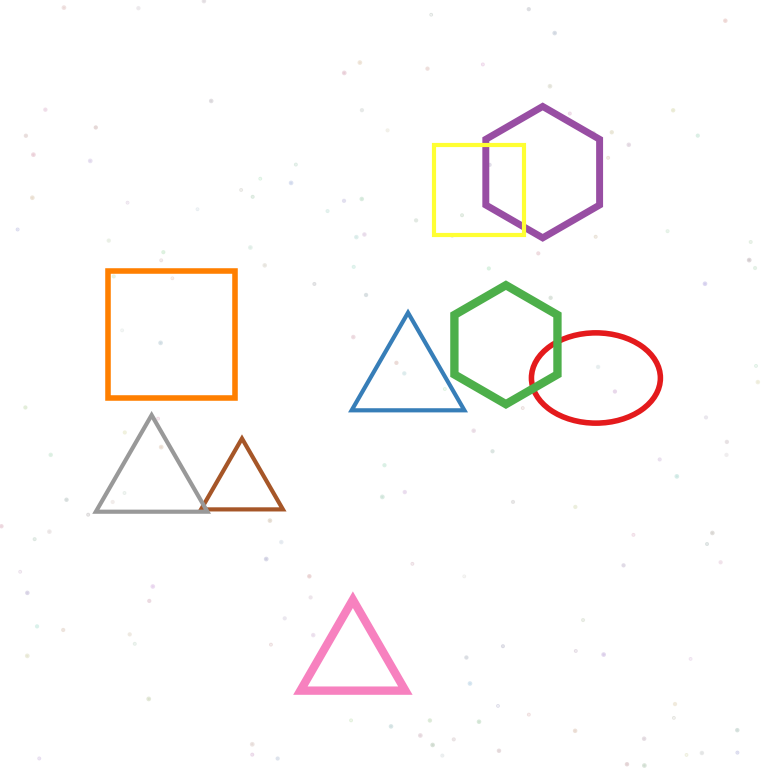[{"shape": "oval", "thickness": 2, "radius": 0.42, "center": [0.774, 0.509]}, {"shape": "triangle", "thickness": 1.5, "radius": 0.42, "center": [0.53, 0.509]}, {"shape": "hexagon", "thickness": 3, "radius": 0.39, "center": [0.657, 0.552]}, {"shape": "hexagon", "thickness": 2.5, "radius": 0.43, "center": [0.705, 0.776]}, {"shape": "square", "thickness": 2, "radius": 0.41, "center": [0.223, 0.566]}, {"shape": "square", "thickness": 1.5, "radius": 0.29, "center": [0.622, 0.753]}, {"shape": "triangle", "thickness": 1.5, "radius": 0.31, "center": [0.314, 0.369]}, {"shape": "triangle", "thickness": 3, "radius": 0.39, "center": [0.458, 0.142]}, {"shape": "triangle", "thickness": 1.5, "radius": 0.42, "center": [0.197, 0.377]}]